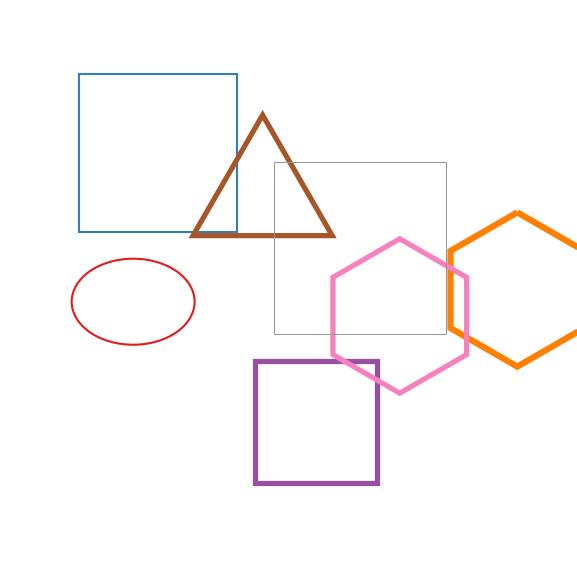[{"shape": "oval", "thickness": 1, "radius": 0.53, "center": [0.231, 0.477]}, {"shape": "square", "thickness": 1, "radius": 0.68, "center": [0.274, 0.735]}, {"shape": "square", "thickness": 2.5, "radius": 0.53, "center": [0.547, 0.268]}, {"shape": "hexagon", "thickness": 3, "radius": 0.67, "center": [0.896, 0.498]}, {"shape": "triangle", "thickness": 2.5, "radius": 0.7, "center": [0.455, 0.661]}, {"shape": "hexagon", "thickness": 2.5, "radius": 0.67, "center": [0.692, 0.452]}, {"shape": "square", "thickness": 0.5, "radius": 0.75, "center": [0.623, 0.57]}]